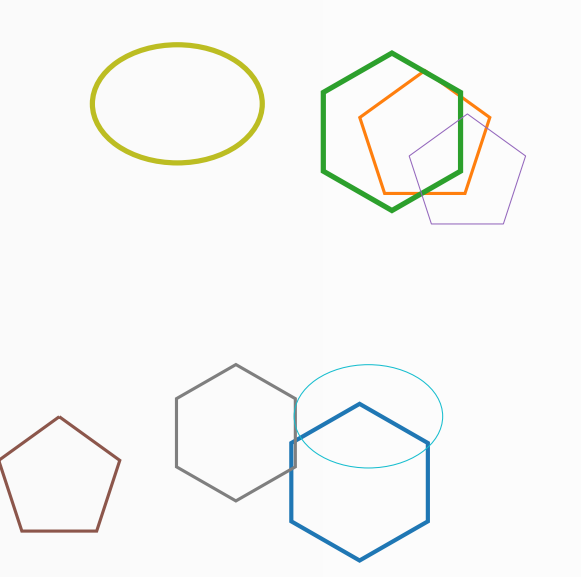[{"shape": "hexagon", "thickness": 2, "radius": 0.68, "center": [0.619, 0.164]}, {"shape": "pentagon", "thickness": 1.5, "radius": 0.59, "center": [0.731, 0.759]}, {"shape": "hexagon", "thickness": 2.5, "radius": 0.68, "center": [0.674, 0.771]}, {"shape": "pentagon", "thickness": 0.5, "radius": 0.53, "center": [0.804, 0.697]}, {"shape": "pentagon", "thickness": 1.5, "radius": 0.55, "center": [0.102, 0.168]}, {"shape": "hexagon", "thickness": 1.5, "radius": 0.59, "center": [0.406, 0.25]}, {"shape": "oval", "thickness": 2.5, "radius": 0.73, "center": [0.305, 0.819]}, {"shape": "oval", "thickness": 0.5, "radius": 0.64, "center": [0.634, 0.278]}]